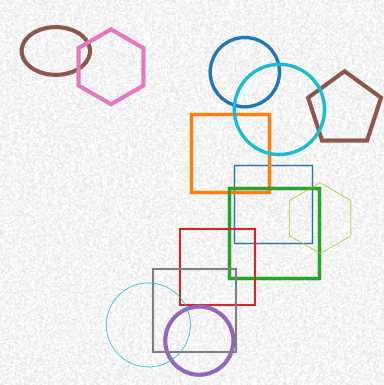[{"shape": "circle", "thickness": 2.5, "radius": 0.45, "center": [0.636, 0.813]}, {"shape": "square", "thickness": 1, "radius": 0.51, "center": [0.709, 0.47]}, {"shape": "square", "thickness": 2.5, "radius": 0.51, "center": [0.597, 0.603]}, {"shape": "square", "thickness": 2.5, "radius": 0.59, "center": [0.712, 0.395]}, {"shape": "square", "thickness": 1.5, "radius": 0.49, "center": [0.564, 0.307]}, {"shape": "circle", "thickness": 3, "radius": 0.44, "center": [0.518, 0.115]}, {"shape": "oval", "thickness": 3, "radius": 0.44, "center": [0.145, 0.868]}, {"shape": "pentagon", "thickness": 3, "radius": 0.5, "center": [0.895, 0.715]}, {"shape": "hexagon", "thickness": 3, "radius": 0.49, "center": [0.288, 0.826]}, {"shape": "square", "thickness": 1.5, "radius": 0.54, "center": [0.505, 0.194]}, {"shape": "hexagon", "thickness": 0.5, "radius": 0.46, "center": [0.832, 0.433]}, {"shape": "circle", "thickness": 0.5, "radius": 0.55, "center": [0.385, 0.156]}, {"shape": "circle", "thickness": 2.5, "radius": 0.59, "center": [0.726, 0.716]}]